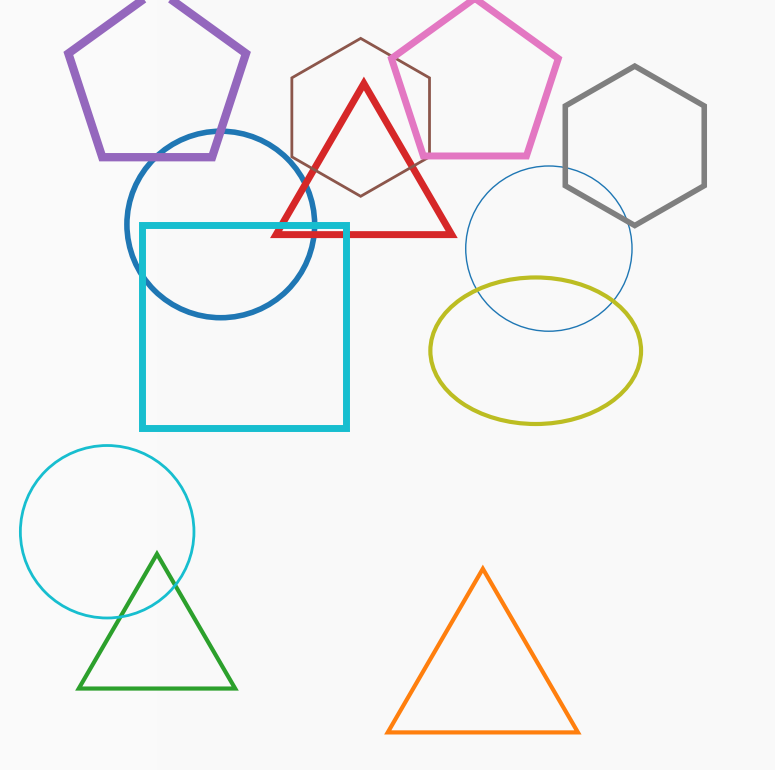[{"shape": "circle", "thickness": 2, "radius": 0.61, "center": [0.285, 0.708]}, {"shape": "circle", "thickness": 0.5, "radius": 0.54, "center": [0.708, 0.677]}, {"shape": "triangle", "thickness": 1.5, "radius": 0.71, "center": [0.623, 0.12]}, {"shape": "triangle", "thickness": 1.5, "radius": 0.58, "center": [0.203, 0.164]}, {"shape": "triangle", "thickness": 2.5, "radius": 0.65, "center": [0.47, 0.761]}, {"shape": "pentagon", "thickness": 3, "radius": 0.6, "center": [0.203, 0.893]}, {"shape": "hexagon", "thickness": 1, "radius": 0.51, "center": [0.465, 0.848]}, {"shape": "pentagon", "thickness": 2.5, "radius": 0.57, "center": [0.613, 0.889]}, {"shape": "hexagon", "thickness": 2, "radius": 0.52, "center": [0.819, 0.811]}, {"shape": "oval", "thickness": 1.5, "radius": 0.68, "center": [0.691, 0.544]}, {"shape": "circle", "thickness": 1, "radius": 0.56, "center": [0.138, 0.309]}, {"shape": "square", "thickness": 2.5, "radius": 0.66, "center": [0.315, 0.576]}]